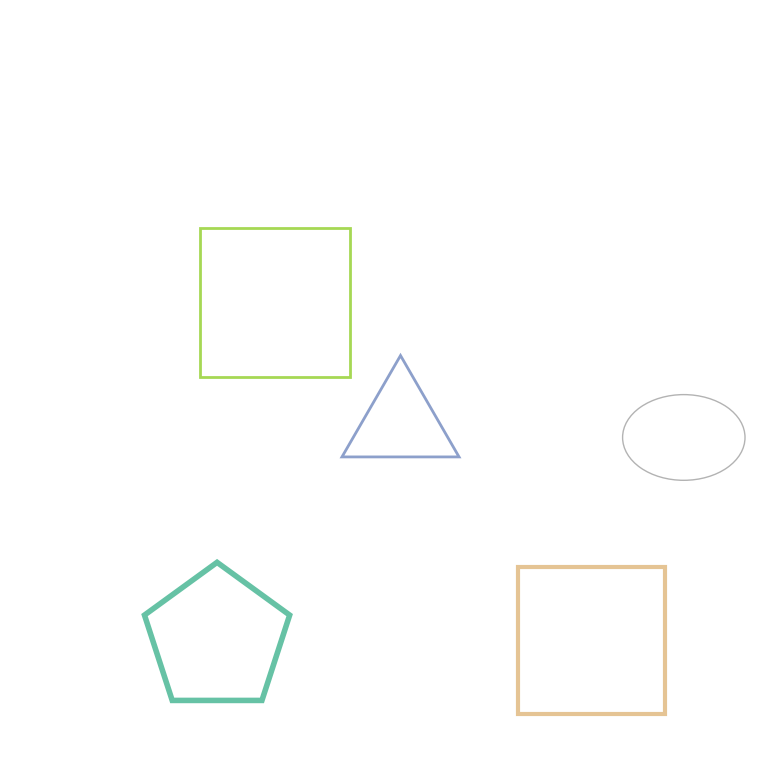[{"shape": "pentagon", "thickness": 2, "radius": 0.5, "center": [0.282, 0.171]}, {"shape": "triangle", "thickness": 1, "radius": 0.44, "center": [0.52, 0.45]}, {"shape": "square", "thickness": 1, "radius": 0.49, "center": [0.357, 0.607]}, {"shape": "square", "thickness": 1.5, "radius": 0.48, "center": [0.768, 0.168]}, {"shape": "oval", "thickness": 0.5, "radius": 0.4, "center": [0.888, 0.432]}]